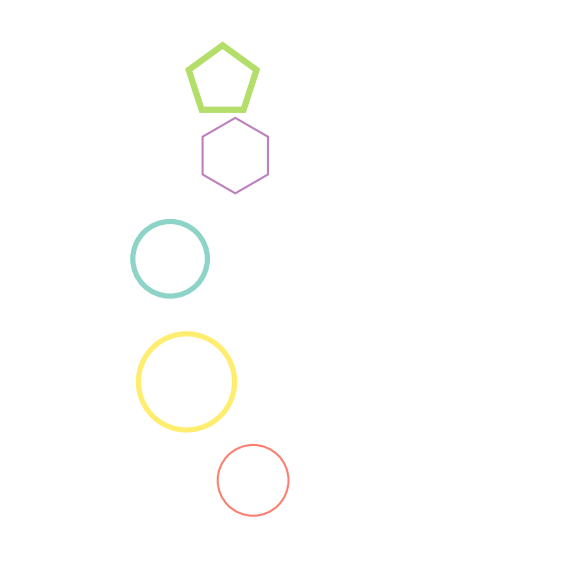[{"shape": "circle", "thickness": 2.5, "radius": 0.32, "center": [0.295, 0.551]}, {"shape": "circle", "thickness": 1, "radius": 0.31, "center": [0.438, 0.167]}, {"shape": "pentagon", "thickness": 3, "radius": 0.31, "center": [0.385, 0.859]}, {"shape": "hexagon", "thickness": 1, "radius": 0.33, "center": [0.407, 0.73]}, {"shape": "circle", "thickness": 2.5, "radius": 0.42, "center": [0.323, 0.338]}]